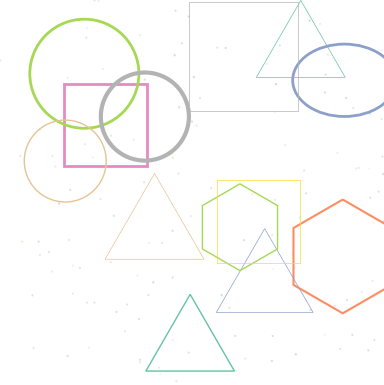[{"shape": "triangle", "thickness": 0.5, "radius": 0.67, "center": [0.781, 0.866]}, {"shape": "triangle", "thickness": 1, "radius": 0.66, "center": [0.494, 0.103]}, {"shape": "hexagon", "thickness": 1.5, "radius": 0.74, "center": [0.89, 0.334]}, {"shape": "triangle", "thickness": 0.5, "radius": 0.73, "center": [0.688, 0.261]}, {"shape": "oval", "thickness": 2, "radius": 0.67, "center": [0.895, 0.791]}, {"shape": "square", "thickness": 2, "radius": 0.53, "center": [0.274, 0.675]}, {"shape": "circle", "thickness": 2, "radius": 0.71, "center": [0.219, 0.808]}, {"shape": "hexagon", "thickness": 1, "radius": 0.56, "center": [0.623, 0.41]}, {"shape": "square", "thickness": 0.5, "radius": 0.54, "center": [0.671, 0.424]}, {"shape": "circle", "thickness": 1, "radius": 0.53, "center": [0.169, 0.582]}, {"shape": "triangle", "thickness": 0.5, "radius": 0.74, "center": [0.401, 0.401]}, {"shape": "square", "thickness": 0.5, "radius": 0.71, "center": [0.633, 0.854]}, {"shape": "circle", "thickness": 3, "radius": 0.57, "center": [0.376, 0.697]}]